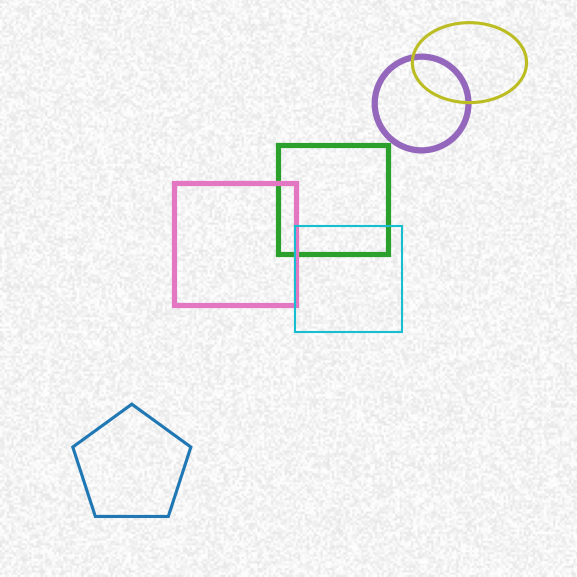[{"shape": "pentagon", "thickness": 1.5, "radius": 0.54, "center": [0.228, 0.192]}, {"shape": "square", "thickness": 2.5, "radius": 0.47, "center": [0.576, 0.654]}, {"shape": "circle", "thickness": 3, "radius": 0.41, "center": [0.73, 0.82]}, {"shape": "square", "thickness": 2.5, "radius": 0.53, "center": [0.407, 0.577]}, {"shape": "oval", "thickness": 1.5, "radius": 0.49, "center": [0.813, 0.891]}, {"shape": "square", "thickness": 1, "radius": 0.46, "center": [0.604, 0.516]}]